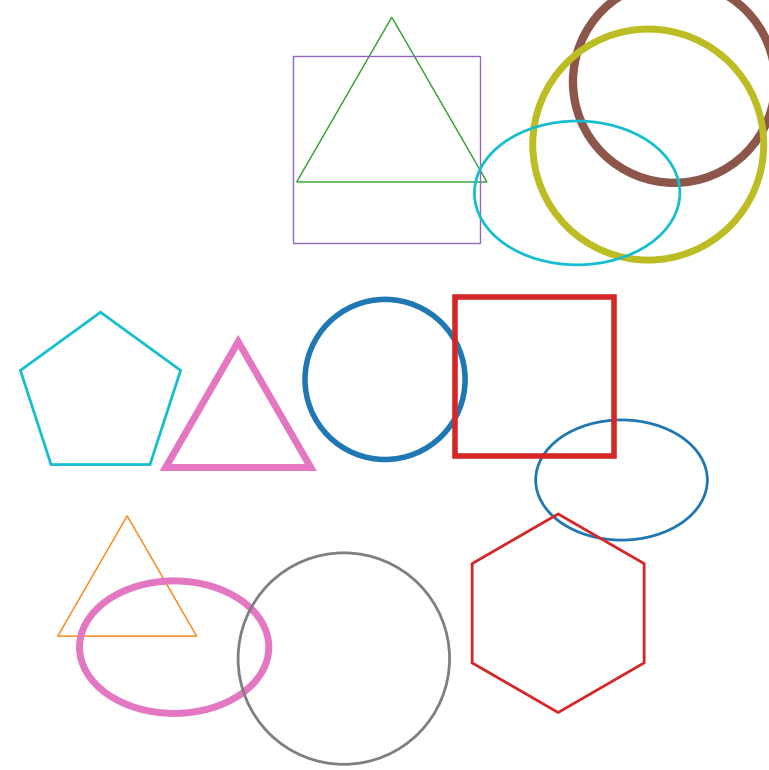[{"shape": "oval", "thickness": 1, "radius": 0.56, "center": [0.807, 0.377]}, {"shape": "circle", "thickness": 2, "radius": 0.52, "center": [0.5, 0.507]}, {"shape": "triangle", "thickness": 0.5, "radius": 0.52, "center": [0.165, 0.226]}, {"shape": "triangle", "thickness": 0.5, "radius": 0.71, "center": [0.509, 0.835]}, {"shape": "hexagon", "thickness": 1, "radius": 0.64, "center": [0.725, 0.204]}, {"shape": "square", "thickness": 2, "radius": 0.52, "center": [0.694, 0.512]}, {"shape": "square", "thickness": 0.5, "radius": 0.61, "center": [0.502, 0.806]}, {"shape": "circle", "thickness": 3, "radius": 0.66, "center": [0.875, 0.894]}, {"shape": "oval", "thickness": 2.5, "radius": 0.61, "center": [0.226, 0.16]}, {"shape": "triangle", "thickness": 2.5, "radius": 0.54, "center": [0.309, 0.447]}, {"shape": "circle", "thickness": 1, "radius": 0.69, "center": [0.447, 0.145]}, {"shape": "circle", "thickness": 2.5, "radius": 0.75, "center": [0.842, 0.812]}, {"shape": "oval", "thickness": 1, "radius": 0.67, "center": [0.75, 0.749]}, {"shape": "pentagon", "thickness": 1, "radius": 0.55, "center": [0.131, 0.485]}]